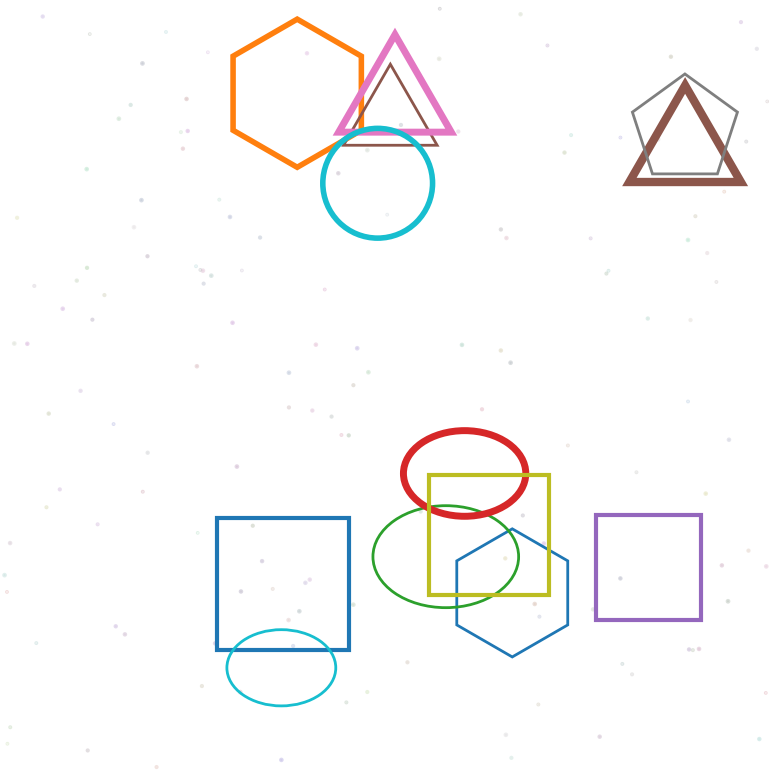[{"shape": "square", "thickness": 1.5, "radius": 0.43, "center": [0.367, 0.242]}, {"shape": "hexagon", "thickness": 1, "radius": 0.42, "center": [0.665, 0.23]}, {"shape": "hexagon", "thickness": 2, "radius": 0.48, "center": [0.386, 0.879]}, {"shape": "oval", "thickness": 1, "radius": 0.47, "center": [0.579, 0.277]}, {"shape": "oval", "thickness": 2.5, "radius": 0.4, "center": [0.603, 0.385]}, {"shape": "square", "thickness": 1.5, "radius": 0.34, "center": [0.842, 0.263]}, {"shape": "triangle", "thickness": 3, "radius": 0.42, "center": [0.89, 0.805]}, {"shape": "triangle", "thickness": 1, "radius": 0.35, "center": [0.507, 0.846]}, {"shape": "triangle", "thickness": 2.5, "radius": 0.42, "center": [0.513, 0.871]}, {"shape": "pentagon", "thickness": 1, "radius": 0.36, "center": [0.89, 0.832]}, {"shape": "square", "thickness": 1.5, "radius": 0.39, "center": [0.636, 0.305]}, {"shape": "oval", "thickness": 1, "radius": 0.35, "center": [0.365, 0.133]}, {"shape": "circle", "thickness": 2, "radius": 0.36, "center": [0.49, 0.762]}]